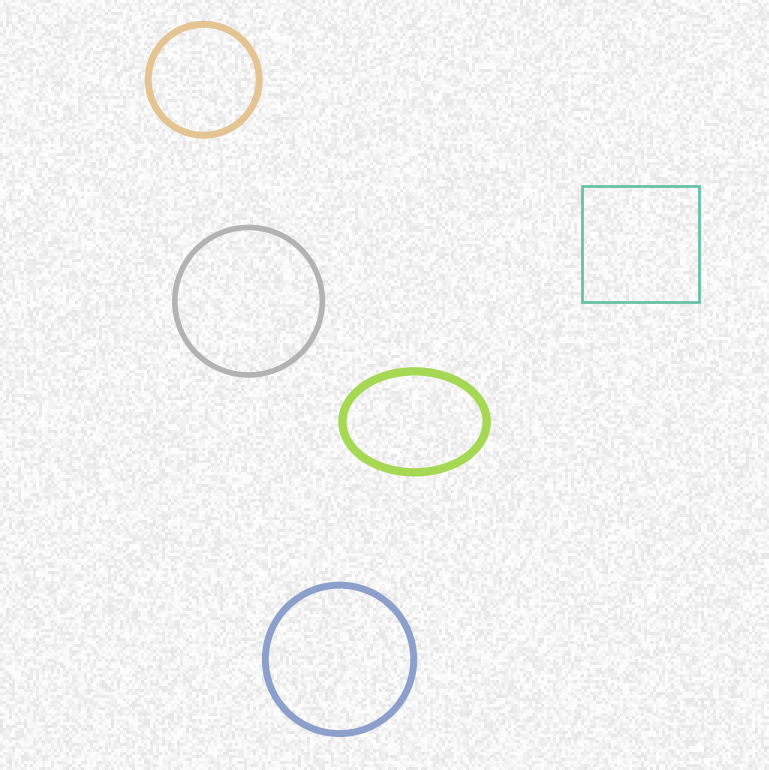[{"shape": "square", "thickness": 1, "radius": 0.38, "center": [0.832, 0.683]}, {"shape": "circle", "thickness": 2.5, "radius": 0.48, "center": [0.441, 0.144]}, {"shape": "oval", "thickness": 3, "radius": 0.47, "center": [0.538, 0.452]}, {"shape": "circle", "thickness": 2.5, "radius": 0.36, "center": [0.265, 0.896]}, {"shape": "circle", "thickness": 2, "radius": 0.48, "center": [0.323, 0.609]}]